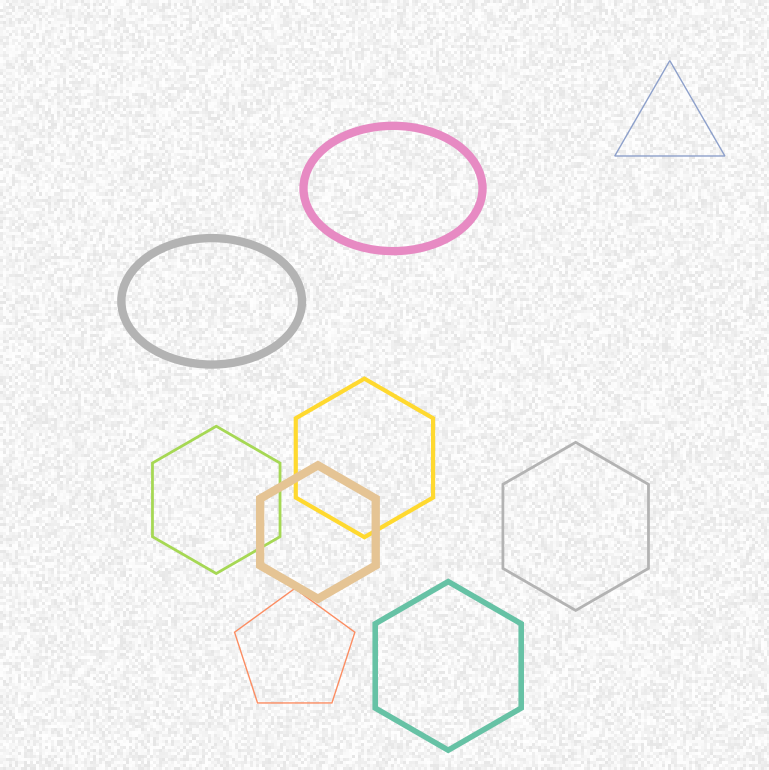[{"shape": "hexagon", "thickness": 2, "radius": 0.55, "center": [0.582, 0.135]}, {"shape": "pentagon", "thickness": 0.5, "radius": 0.41, "center": [0.383, 0.154]}, {"shape": "triangle", "thickness": 0.5, "radius": 0.41, "center": [0.87, 0.839]}, {"shape": "oval", "thickness": 3, "radius": 0.58, "center": [0.51, 0.755]}, {"shape": "hexagon", "thickness": 1, "radius": 0.48, "center": [0.281, 0.351]}, {"shape": "hexagon", "thickness": 1.5, "radius": 0.51, "center": [0.473, 0.405]}, {"shape": "hexagon", "thickness": 3, "radius": 0.43, "center": [0.413, 0.309]}, {"shape": "hexagon", "thickness": 1, "radius": 0.55, "center": [0.748, 0.316]}, {"shape": "oval", "thickness": 3, "radius": 0.59, "center": [0.275, 0.609]}]